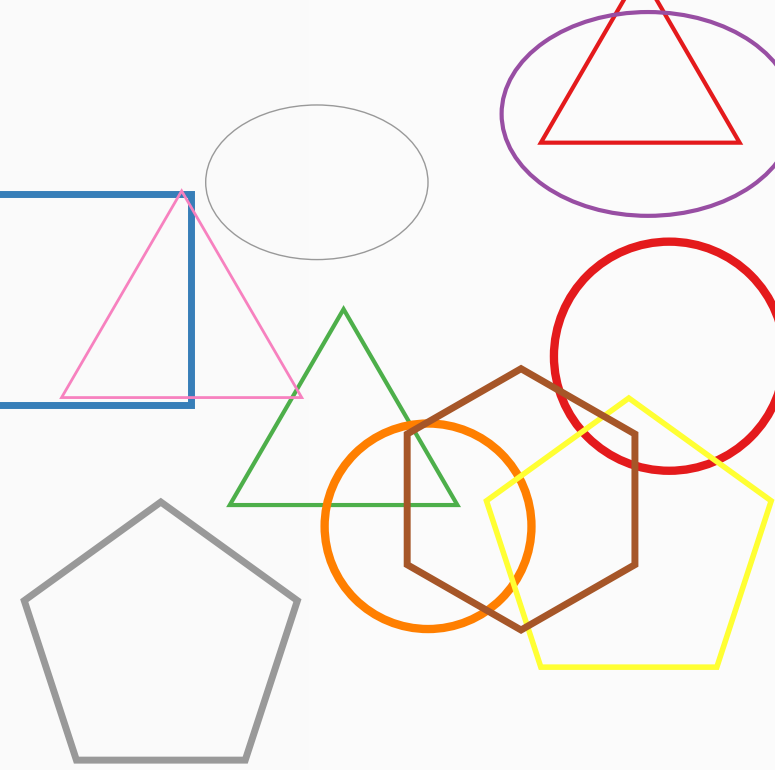[{"shape": "circle", "thickness": 3, "radius": 0.74, "center": [0.864, 0.537]}, {"shape": "triangle", "thickness": 1.5, "radius": 0.74, "center": [0.826, 0.889]}, {"shape": "square", "thickness": 2.5, "radius": 0.68, "center": [0.11, 0.611]}, {"shape": "triangle", "thickness": 1.5, "radius": 0.85, "center": [0.443, 0.429]}, {"shape": "oval", "thickness": 1.5, "radius": 0.95, "center": [0.836, 0.852]}, {"shape": "circle", "thickness": 3, "radius": 0.67, "center": [0.552, 0.317]}, {"shape": "pentagon", "thickness": 2, "radius": 0.97, "center": [0.811, 0.29]}, {"shape": "hexagon", "thickness": 2.5, "radius": 0.85, "center": [0.672, 0.351]}, {"shape": "triangle", "thickness": 1, "radius": 0.89, "center": [0.234, 0.573]}, {"shape": "oval", "thickness": 0.5, "radius": 0.72, "center": [0.409, 0.763]}, {"shape": "pentagon", "thickness": 2.5, "radius": 0.93, "center": [0.208, 0.163]}]